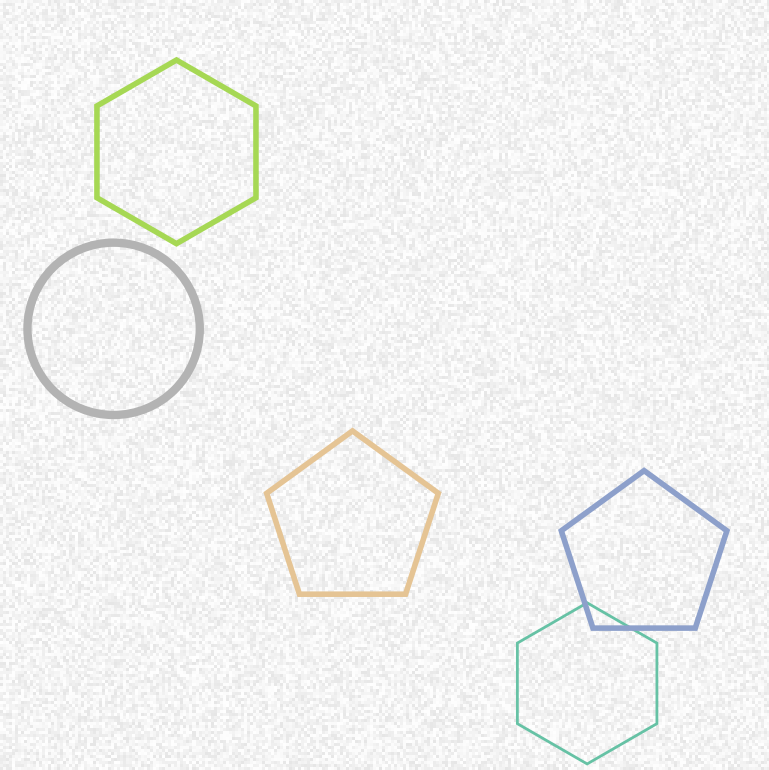[{"shape": "hexagon", "thickness": 1, "radius": 0.52, "center": [0.763, 0.113]}, {"shape": "pentagon", "thickness": 2, "radius": 0.57, "center": [0.836, 0.276]}, {"shape": "hexagon", "thickness": 2, "radius": 0.6, "center": [0.229, 0.803]}, {"shape": "pentagon", "thickness": 2, "radius": 0.59, "center": [0.458, 0.323]}, {"shape": "circle", "thickness": 3, "radius": 0.56, "center": [0.148, 0.573]}]